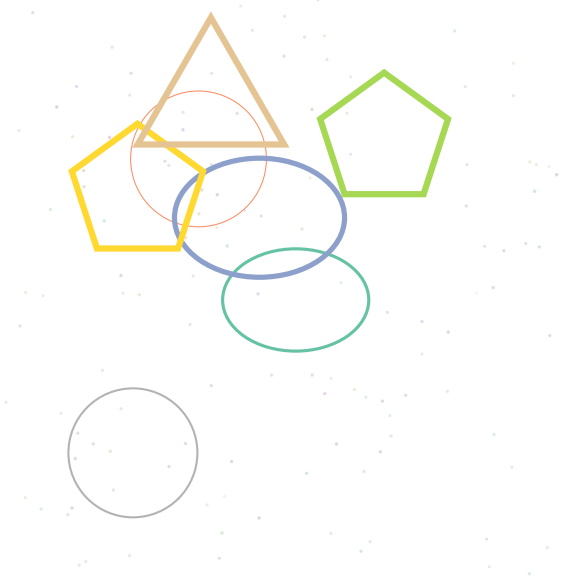[{"shape": "oval", "thickness": 1.5, "radius": 0.63, "center": [0.512, 0.48]}, {"shape": "circle", "thickness": 0.5, "radius": 0.59, "center": [0.344, 0.724]}, {"shape": "oval", "thickness": 2.5, "radius": 0.74, "center": [0.449, 0.622]}, {"shape": "pentagon", "thickness": 3, "radius": 0.58, "center": [0.665, 0.757]}, {"shape": "pentagon", "thickness": 3, "radius": 0.6, "center": [0.238, 0.665]}, {"shape": "triangle", "thickness": 3, "radius": 0.73, "center": [0.365, 0.822]}, {"shape": "circle", "thickness": 1, "radius": 0.56, "center": [0.23, 0.215]}]